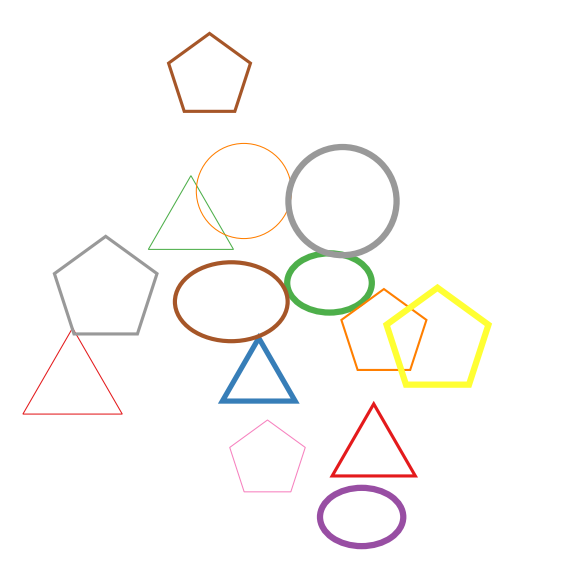[{"shape": "triangle", "thickness": 1.5, "radius": 0.42, "center": [0.647, 0.217]}, {"shape": "triangle", "thickness": 0.5, "radius": 0.5, "center": [0.126, 0.332]}, {"shape": "triangle", "thickness": 2.5, "radius": 0.36, "center": [0.448, 0.341]}, {"shape": "triangle", "thickness": 0.5, "radius": 0.43, "center": [0.331, 0.61]}, {"shape": "oval", "thickness": 3, "radius": 0.37, "center": [0.571, 0.509]}, {"shape": "oval", "thickness": 3, "radius": 0.36, "center": [0.626, 0.104]}, {"shape": "pentagon", "thickness": 1, "radius": 0.39, "center": [0.665, 0.421]}, {"shape": "circle", "thickness": 0.5, "radius": 0.41, "center": [0.422, 0.668]}, {"shape": "pentagon", "thickness": 3, "radius": 0.46, "center": [0.758, 0.408]}, {"shape": "oval", "thickness": 2, "radius": 0.49, "center": [0.4, 0.477]}, {"shape": "pentagon", "thickness": 1.5, "radius": 0.37, "center": [0.363, 0.867]}, {"shape": "pentagon", "thickness": 0.5, "radius": 0.34, "center": [0.463, 0.203]}, {"shape": "circle", "thickness": 3, "radius": 0.47, "center": [0.593, 0.651]}, {"shape": "pentagon", "thickness": 1.5, "radius": 0.47, "center": [0.183, 0.496]}]